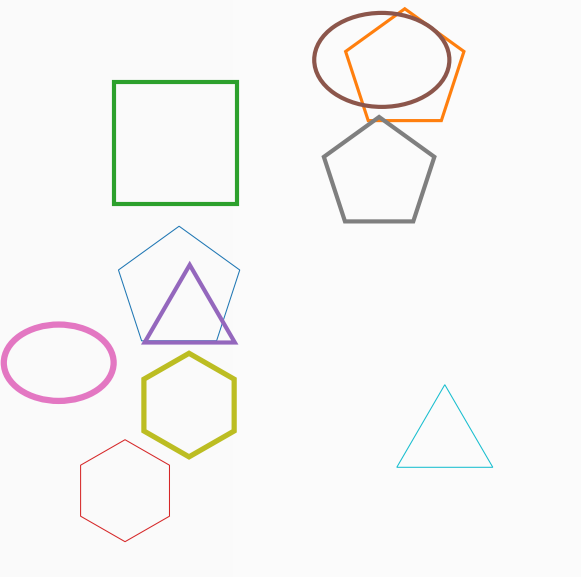[{"shape": "pentagon", "thickness": 0.5, "radius": 0.55, "center": [0.308, 0.498]}, {"shape": "pentagon", "thickness": 1.5, "radius": 0.54, "center": [0.696, 0.877]}, {"shape": "square", "thickness": 2, "radius": 0.53, "center": [0.302, 0.752]}, {"shape": "hexagon", "thickness": 0.5, "radius": 0.44, "center": [0.215, 0.149]}, {"shape": "triangle", "thickness": 2, "radius": 0.45, "center": [0.326, 0.451]}, {"shape": "oval", "thickness": 2, "radius": 0.58, "center": [0.657, 0.895]}, {"shape": "oval", "thickness": 3, "radius": 0.47, "center": [0.101, 0.371]}, {"shape": "pentagon", "thickness": 2, "radius": 0.5, "center": [0.652, 0.697]}, {"shape": "hexagon", "thickness": 2.5, "radius": 0.45, "center": [0.325, 0.298]}, {"shape": "triangle", "thickness": 0.5, "radius": 0.48, "center": [0.765, 0.238]}]